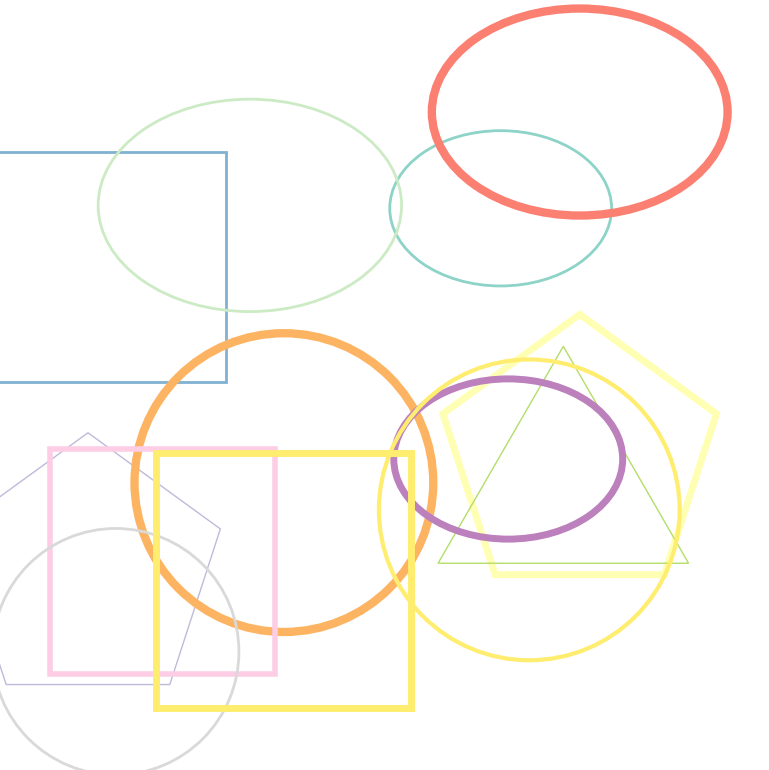[{"shape": "oval", "thickness": 1, "radius": 0.72, "center": [0.65, 0.729]}, {"shape": "pentagon", "thickness": 2.5, "radius": 0.93, "center": [0.753, 0.405]}, {"shape": "pentagon", "thickness": 0.5, "radius": 0.9, "center": [0.114, 0.257]}, {"shape": "oval", "thickness": 3, "radius": 0.96, "center": [0.753, 0.855]}, {"shape": "square", "thickness": 1, "radius": 0.75, "center": [0.145, 0.654]}, {"shape": "circle", "thickness": 3, "radius": 0.97, "center": [0.369, 0.373]}, {"shape": "triangle", "thickness": 0.5, "radius": 0.94, "center": [0.732, 0.362]}, {"shape": "square", "thickness": 2, "radius": 0.73, "center": [0.211, 0.271]}, {"shape": "circle", "thickness": 1, "radius": 0.8, "center": [0.15, 0.154]}, {"shape": "oval", "thickness": 2.5, "radius": 0.74, "center": [0.66, 0.404]}, {"shape": "oval", "thickness": 1, "radius": 0.99, "center": [0.324, 0.733]}, {"shape": "circle", "thickness": 1.5, "radius": 0.98, "center": [0.687, 0.338]}, {"shape": "square", "thickness": 2.5, "radius": 0.83, "center": [0.368, 0.246]}]